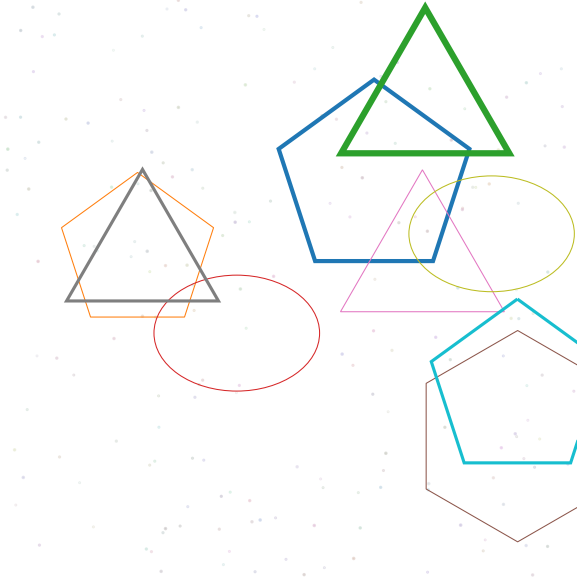[{"shape": "pentagon", "thickness": 2, "radius": 0.87, "center": [0.648, 0.688]}, {"shape": "pentagon", "thickness": 0.5, "radius": 0.69, "center": [0.238, 0.562]}, {"shape": "triangle", "thickness": 3, "radius": 0.84, "center": [0.736, 0.818]}, {"shape": "oval", "thickness": 0.5, "radius": 0.72, "center": [0.41, 0.422]}, {"shape": "hexagon", "thickness": 0.5, "radius": 0.91, "center": [0.896, 0.244]}, {"shape": "triangle", "thickness": 0.5, "radius": 0.82, "center": [0.731, 0.541]}, {"shape": "triangle", "thickness": 1.5, "radius": 0.76, "center": [0.247, 0.554]}, {"shape": "oval", "thickness": 0.5, "radius": 0.72, "center": [0.851, 0.594]}, {"shape": "pentagon", "thickness": 1.5, "radius": 0.78, "center": [0.896, 0.324]}]